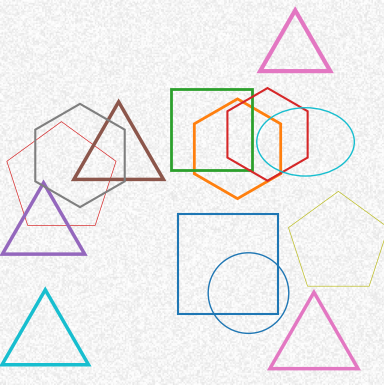[{"shape": "square", "thickness": 1.5, "radius": 0.65, "center": [0.593, 0.314]}, {"shape": "circle", "thickness": 1, "radius": 0.52, "center": [0.645, 0.239]}, {"shape": "hexagon", "thickness": 2, "radius": 0.65, "center": [0.617, 0.614]}, {"shape": "square", "thickness": 2, "radius": 0.52, "center": [0.549, 0.664]}, {"shape": "pentagon", "thickness": 0.5, "radius": 0.75, "center": [0.16, 0.535]}, {"shape": "hexagon", "thickness": 1.5, "radius": 0.6, "center": [0.695, 0.651]}, {"shape": "triangle", "thickness": 2.5, "radius": 0.62, "center": [0.113, 0.402]}, {"shape": "triangle", "thickness": 2.5, "radius": 0.67, "center": [0.308, 0.601]}, {"shape": "triangle", "thickness": 3, "radius": 0.53, "center": [0.767, 0.868]}, {"shape": "triangle", "thickness": 2.5, "radius": 0.66, "center": [0.815, 0.109]}, {"shape": "hexagon", "thickness": 1.5, "radius": 0.67, "center": [0.208, 0.596]}, {"shape": "pentagon", "thickness": 0.5, "radius": 0.68, "center": [0.879, 0.367]}, {"shape": "oval", "thickness": 1, "radius": 0.63, "center": [0.794, 0.631]}, {"shape": "triangle", "thickness": 2.5, "radius": 0.65, "center": [0.118, 0.118]}]